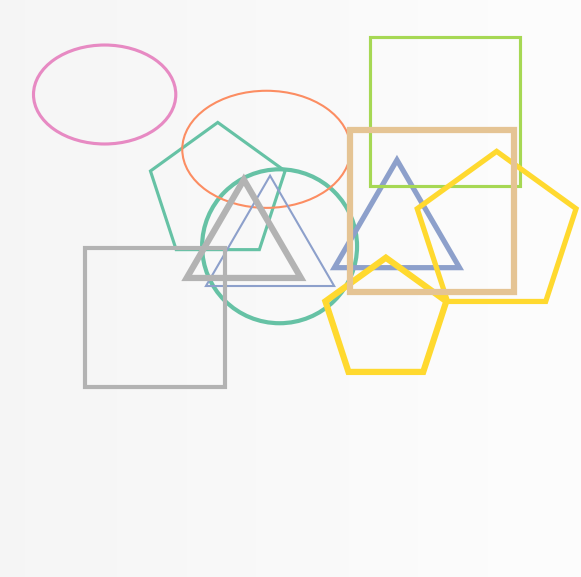[{"shape": "circle", "thickness": 2, "radius": 0.67, "center": [0.481, 0.573]}, {"shape": "pentagon", "thickness": 1.5, "radius": 0.61, "center": [0.375, 0.665]}, {"shape": "oval", "thickness": 1, "radius": 0.72, "center": [0.458, 0.741]}, {"shape": "triangle", "thickness": 1, "radius": 0.64, "center": [0.465, 0.568]}, {"shape": "triangle", "thickness": 2.5, "radius": 0.62, "center": [0.683, 0.598]}, {"shape": "oval", "thickness": 1.5, "radius": 0.61, "center": [0.18, 0.835]}, {"shape": "square", "thickness": 1.5, "radius": 0.65, "center": [0.765, 0.806]}, {"shape": "pentagon", "thickness": 3, "radius": 0.55, "center": [0.664, 0.444]}, {"shape": "pentagon", "thickness": 2.5, "radius": 0.72, "center": [0.854, 0.593]}, {"shape": "square", "thickness": 3, "radius": 0.7, "center": [0.744, 0.634]}, {"shape": "triangle", "thickness": 3, "radius": 0.57, "center": [0.42, 0.575]}, {"shape": "square", "thickness": 2, "radius": 0.6, "center": [0.267, 0.449]}]